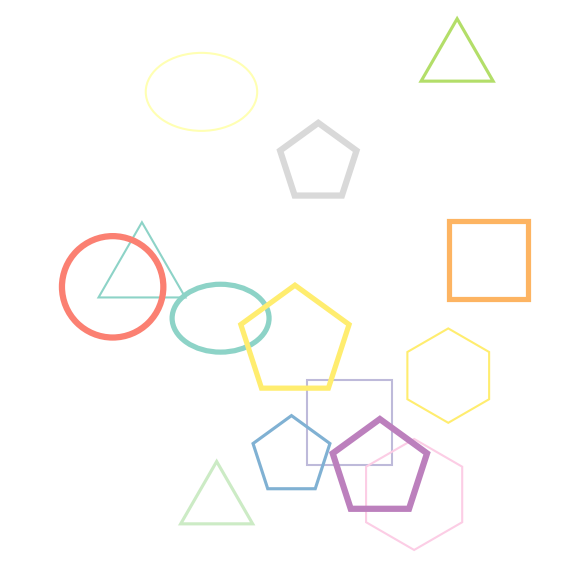[{"shape": "oval", "thickness": 2.5, "radius": 0.42, "center": [0.382, 0.448]}, {"shape": "triangle", "thickness": 1, "radius": 0.43, "center": [0.246, 0.527]}, {"shape": "oval", "thickness": 1, "radius": 0.48, "center": [0.349, 0.84]}, {"shape": "square", "thickness": 1, "radius": 0.37, "center": [0.605, 0.267]}, {"shape": "circle", "thickness": 3, "radius": 0.44, "center": [0.195, 0.502]}, {"shape": "pentagon", "thickness": 1.5, "radius": 0.35, "center": [0.505, 0.209]}, {"shape": "square", "thickness": 2.5, "radius": 0.34, "center": [0.846, 0.549]}, {"shape": "triangle", "thickness": 1.5, "radius": 0.36, "center": [0.792, 0.895]}, {"shape": "hexagon", "thickness": 1, "radius": 0.48, "center": [0.717, 0.143]}, {"shape": "pentagon", "thickness": 3, "radius": 0.35, "center": [0.551, 0.717]}, {"shape": "pentagon", "thickness": 3, "radius": 0.43, "center": [0.658, 0.188]}, {"shape": "triangle", "thickness": 1.5, "radius": 0.36, "center": [0.375, 0.128]}, {"shape": "pentagon", "thickness": 2.5, "radius": 0.49, "center": [0.511, 0.407]}, {"shape": "hexagon", "thickness": 1, "radius": 0.41, "center": [0.776, 0.349]}]